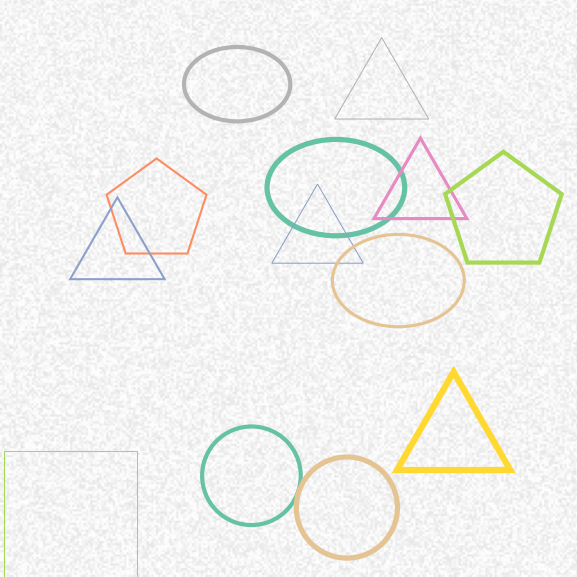[{"shape": "circle", "thickness": 2, "radius": 0.43, "center": [0.435, 0.175]}, {"shape": "oval", "thickness": 2.5, "radius": 0.6, "center": [0.582, 0.674]}, {"shape": "pentagon", "thickness": 1, "radius": 0.46, "center": [0.271, 0.634]}, {"shape": "triangle", "thickness": 1, "radius": 0.47, "center": [0.203, 0.563]}, {"shape": "triangle", "thickness": 0.5, "radius": 0.46, "center": [0.55, 0.589]}, {"shape": "triangle", "thickness": 1.5, "radius": 0.46, "center": [0.728, 0.667]}, {"shape": "pentagon", "thickness": 2, "radius": 0.53, "center": [0.872, 0.63]}, {"shape": "square", "thickness": 0.5, "radius": 0.58, "center": [0.122, 0.102]}, {"shape": "triangle", "thickness": 3, "radius": 0.57, "center": [0.786, 0.242]}, {"shape": "oval", "thickness": 1.5, "radius": 0.57, "center": [0.69, 0.513]}, {"shape": "circle", "thickness": 2.5, "radius": 0.44, "center": [0.601, 0.12]}, {"shape": "oval", "thickness": 2, "radius": 0.46, "center": [0.411, 0.853]}, {"shape": "triangle", "thickness": 0.5, "radius": 0.47, "center": [0.661, 0.84]}]